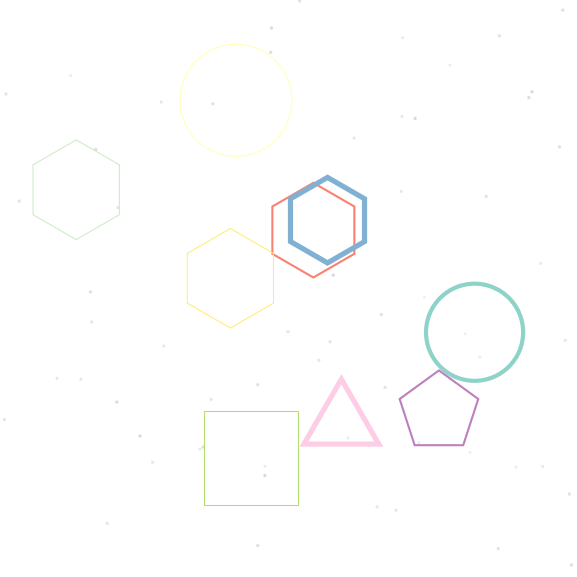[{"shape": "circle", "thickness": 2, "radius": 0.42, "center": [0.822, 0.424]}, {"shape": "circle", "thickness": 0.5, "radius": 0.49, "center": [0.409, 0.826]}, {"shape": "hexagon", "thickness": 1, "radius": 0.41, "center": [0.543, 0.601]}, {"shape": "hexagon", "thickness": 2.5, "radius": 0.37, "center": [0.567, 0.618]}, {"shape": "square", "thickness": 0.5, "radius": 0.41, "center": [0.435, 0.206]}, {"shape": "triangle", "thickness": 2.5, "radius": 0.37, "center": [0.591, 0.268]}, {"shape": "pentagon", "thickness": 1, "radius": 0.36, "center": [0.76, 0.286]}, {"shape": "hexagon", "thickness": 0.5, "radius": 0.43, "center": [0.132, 0.671]}, {"shape": "hexagon", "thickness": 0.5, "radius": 0.43, "center": [0.399, 0.517]}]